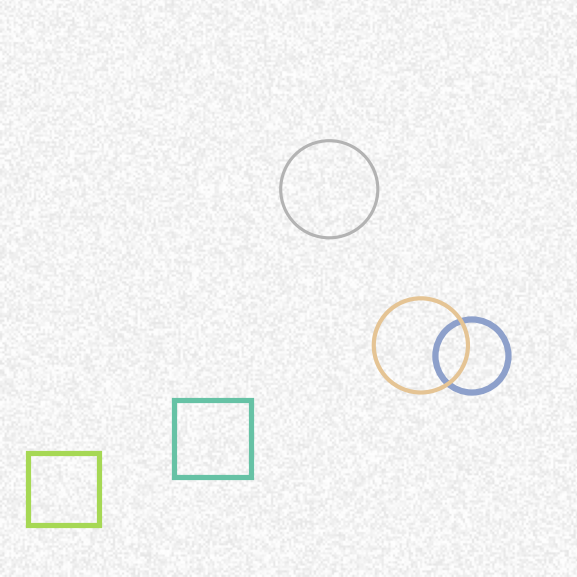[{"shape": "square", "thickness": 2.5, "radius": 0.34, "center": [0.368, 0.24]}, {"shape": "circle", "thickness": 3, "radius": 0.32, "center": [0.817, 0.383]}, {"shape": "square", "thickness": 2.5, "radius": 0.31, "center": [0.11, 0.153]}, {"shape": "circle", "thickness": 2, "radius": 0.41, "center": [0.729, 0.401]}, {"shape": "circle", "thickness": 1.5, "radius": 0.42, "center": [0.57, 0.671]}]